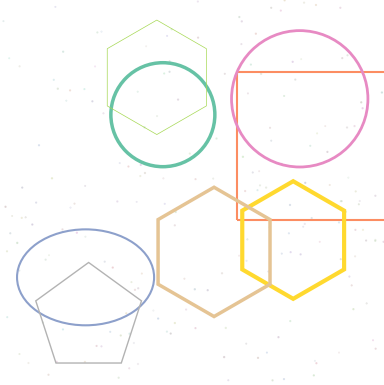[{"shape": "circle", "thickness": 2.5, "radius": 0.68, "center": [0.423, 0.702]}, {"shape": "square", "thickness": 1.5, "radius": 0.96, "center": [0.809, 0.62]}, {"shape": "oval", "thickness": 1.5, "radius": 0.89, "center": [0.222, 0.28]}, {"shape": "circle", "thickness": 2, "radius": 0.89, "center": [0.779, 0.743]}, {"shape": "hexagon", "thickness": 0.5, "radius": 0.74, "center": [0.407, 0.799]}, {"shape": "hexagon", "thickness": 3, "radius": 0.76, "center": [0.762, 0.377]}, {"shape": "hexagon", "thickness": 2.5, "radius": 0.84, "center": [0.556, 0.346]}, {"shape": "pentagon", "thickness": 1, "radius": 0.72, "center": [0.23, 0.174]}]